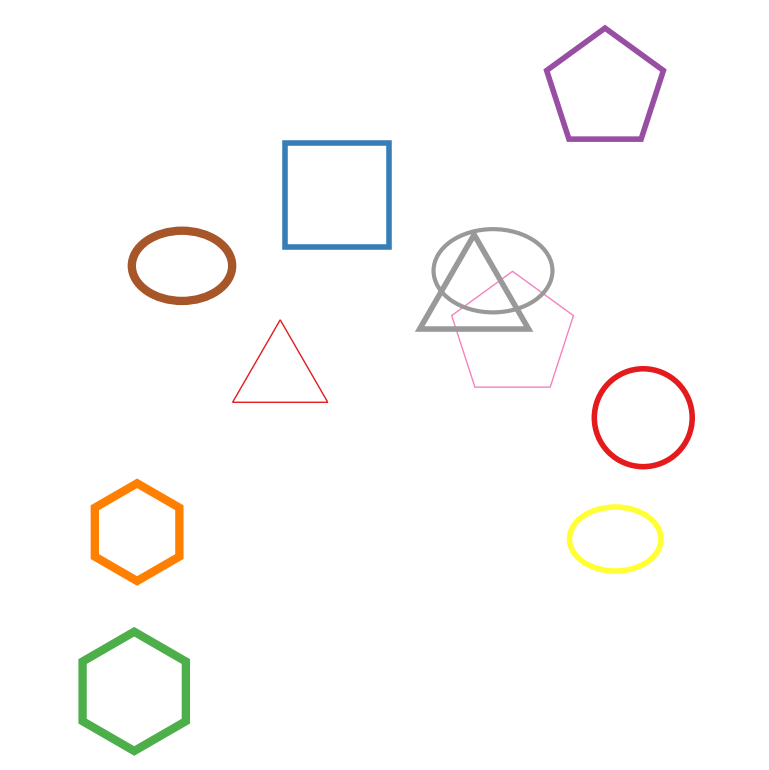[{"shape": "triangle", "thickness": 0.5, "radius": 0.36, "center": [0.364, 0.513]}, {"shape": "circle", "thickness": 2, "radius": 0.32, "center": [0.835, 0.458]}, {"shape": "square", "thickness": 2, "radius": 0.34, "center": [0.437, 0.747]}, {"shape": "hexagon", "thickness": 3, "radius": 0.39, "center": [0.174, 0.102]}, {"shape": "pentagon", "thickness": 2, "radius": 0.4, "center": [0.786, 0.884]}, {"shape": "hexagon", "thickness": 3, "radius": 0.32, "center": [0.178, 0.309]}, {"shape": "oval", "thickness": 2, "radius": 0.3, "center": [0.799, 0.3]}, {"shape": "oval", "thickness": 3, "radius": 0.33, "center": [0.236, 0.655]}, {"shape": "pentagon", "thickness": 0.5, "radius": 0.42, "center": [0.666, 0.564]}, {"shape": "oval", "thickness": 1.5, "radius": 0.39, "center": [0.64, 0.648]}, {"shape": "triangle", "thickness": 2, "radius": 0.41, "center": [0.616, 0.614]}]